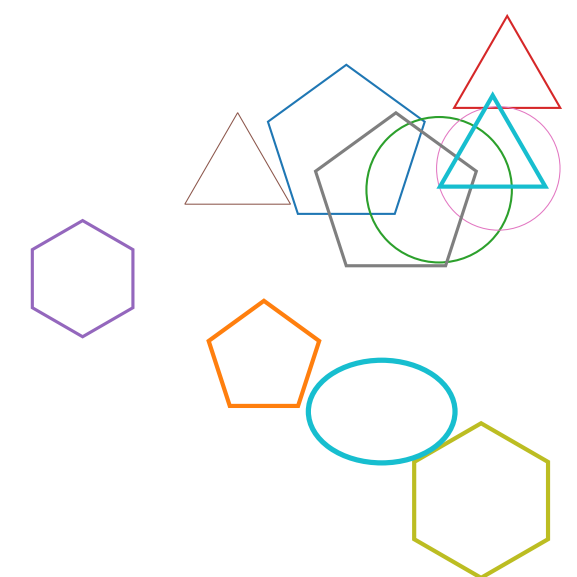[{"shape": "pentagon", "thickness": 1, "radius": 0.71, "center": [0.6, 0.744]}, {"shape": "pentagon", "thickness": 2, "radius": 0.5, "center": [0.457, 0.378]}, {"shape": "circle", "thickness": 1, "radius": 0.63, "center": [0.76, 0.671]}, {"shape": "triangle", "thickness": 1, "radius": 0.53, "center": [0.878, 0.865]}, {"shape": "hexagon", "thickness": 1.5, "radius": 0.5, "center": [0.143, 0.517]}, {"shape": "triangle", "thickness": 0.5, "radius": 0.53, "center": [0.412, 0.698]}, {"shape": "circle", "thickness": 0.5, "radius": 0.53, "center": [0.863, 0.707]}, {"shape": "pentagon", "thickness": 1.5, "radius": 0.73, "center": [0.686, 0.657]}, {"shape": "hexagon", "thickness": 2, "radius": 0.67, "center": [0.833, 0.132]}, {"shape": "triangle", "thickness": 2, "radius": 0.53, "center": [0.853, 0.729]}, {"shape": "oval", "thickness": 2.5, "radius": 0.63, "center": [0.661, 0.286]}]